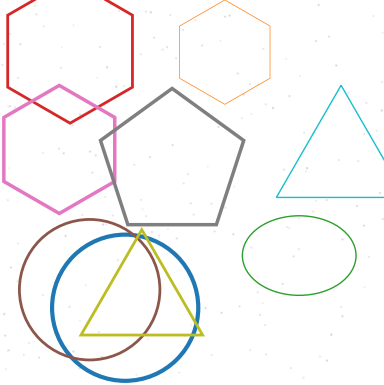[{"shape": "circle", "thickness": 3, "radius": 0.95, "center": [0.325, 0.201]}, {"shape": "hexagon", "thickness": 0.5, "radius": 0.68, "center": [0.584, 0.865]}, {"shape": "oval", "thickness": 1, "radius": 0.74, "center": [0.777, 0.336]}, {"shape": "hexagon", "thickness": 2, "radius": 0.94, "center": [0.182, 0.867]}, {"shape": "circle", "thickness": 2, "radius": 0.91, "center": [0.233, 0.248]}, {"shape": "hexagon", "thickness": 2.5, "radius": 0.83, "center": [0.154, 0.612]}, {"shape": "pentagon", "thickness": 2.5, "radius": 0.98, "center": [0.447, 0.575]}, {"shape": "triangle", "thickness": 2, "radius": 0.91, "center": [0.368, 0.221]}, {"shape": "triangle", "thickness": 1, "radius": 0.97, "center": [0.886, 0.584]}]